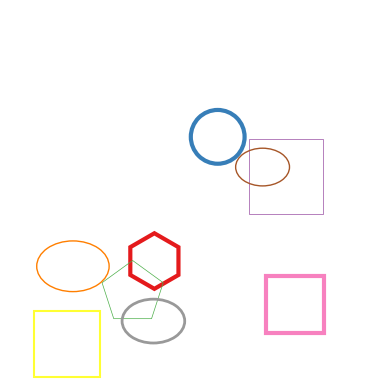[{"shape": "hexagon", "thickness": 3, "radius": 0.36, "center": [0.401, 0.322]}, {"shape": "circle", "thickness": 3, "radius": 0.35, "center": [0.565, 0.645]}, {"shape": "pentagon", "thickness": 0.5, "radius": 0.42, "center": [0.345, 0.24]}, {"shape": "square", "thickness": 0.5, "radius": 0.48, "center": [0.742, 0.542]}, {"shape": "oval", "thickness": 1, "radius": 0.47, "center": [0.189, 0.308]}, {"shape": "square", "thickness": 1.5, "radius": 0.43, "center": [0.174, 0.107]}, {"shape": "oval", "thickness": 1, "radius": 0.35, "center": [0.682, 0.566]}, {"shape": "square", "thickness": 3, "radius": 0.38, "center": [0.766, 0.209]}, {"shape": "oval", "thickness": 2, "radius": 0.41, "center": [0.398, 0.166]}]